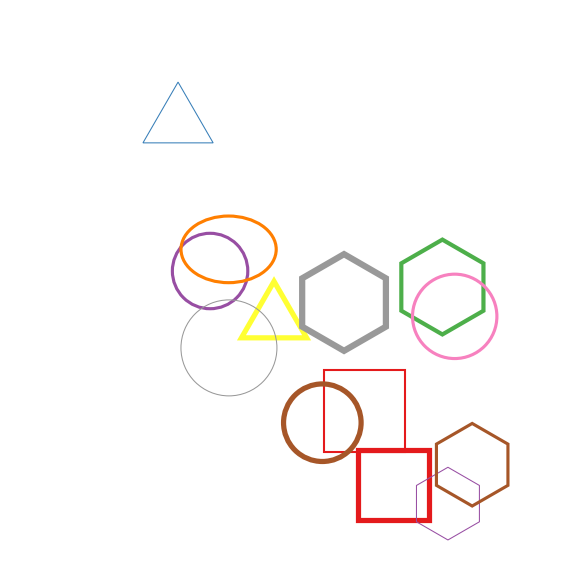[{"shape": "square", "thickness": 1, "radius": 0.35, "center": [0.631, 0.287]}, {"shape": "square", "thickness": 2.5, "radius": 0.3, "center": [0.682, 0.159]}, {"shape": "triangle", "thickness": 0.5, "radius": 0.35, "center": [0.308, 0.787]}, {"shape": "hexagon", "thickness": 2, "radius": 0.41, "center": [0.766, 0.502]}, {"shape": "hexagon", "thickness": 0.5, "radius": 0.31, "center": [0.776, 0.127]}, {"shape": "circle", "thickness": 1.5, "radius": 0.33, "center": [0.364, 0.53]}, {"shape": "oval", "thickness": 1.5, "radius": 0.41, "center": [0.396, 0.567]}, {"shape": "triangle", "thickness": 2.5, "radius": 0.33, "center": [0.475, 0.447]}, {"shape": "circle", "thickness": 2.5, "radius": 0.34, "center": [0.558, 0.267]}, {"shape": "hexagon", "thickness": 1.5, "radius": 0.36, "center": [0.818, 0.194]}, {"shape": "circle", "thickness": 1.5, "radius": 0.37, "center": [0.787, 0.451]}, {"shape": "hexagon", "thickness": 3, "radius": 0.42, "center": [0.596, 0.475]}, {"shape": "circle", "thickness": 0.5, "radius": 0.42, "center": [0.396, 0.397]}]